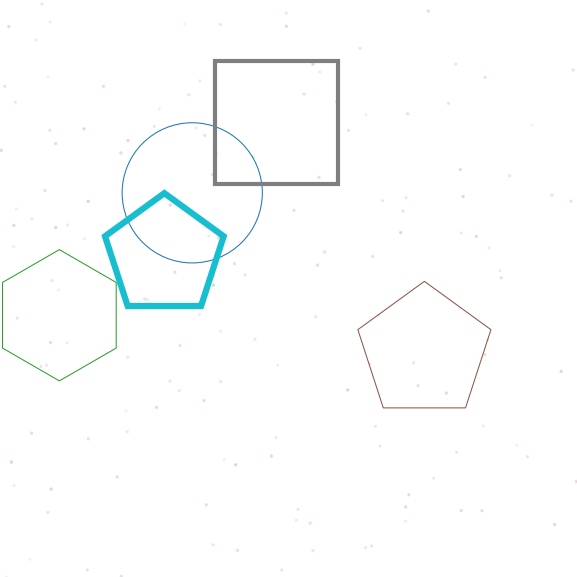[{"shape": "circle", "thickness": 0.5, "radius": 0.61, "center": [0.333, 0.665]}, {"shape": "hexagon", "thickness": 0.5, "radius": 0.57, "center": [0.103, 0.453]}, {"shape": "pentagon", "thickness": 0.5, "radius": 0.61, "center": [0.735, 0.391]}, {"shape": "square", "thickness": 2, "radius": 0.53, "center": [0.479, 0.787]}, {"shape": "pentagon", "thickness": 3, "radius": 0.54, "center": [0.285, 0.557]}]